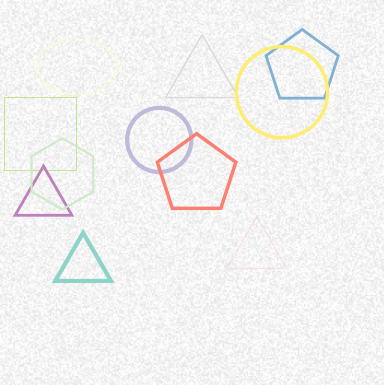[{"shape": "triangle", "thickness": 3, "radius": 0.42, "center": [0.216, 0.312]}, {"shape": "oval", "thickness": 0.5, "radius": 0.52, "center": [0.2, 0.827]}, {"shape": "circle", "thickness": 3, "radius": 0.42, "center": [0.414, 0.636]}, {"shape": "pentagon", "thickness": 2.5, "radius": 0.54, "center": [0.511, 0.546]}, {"shape": "pentagon", "thickness": 2, "radius": 0.49, "center": [0.785, 0.825]}, {"shape": "square", "thickness": 0.5, "radius": 0.47, "center": [0.104, 0.653]}, {"shape": "triangle", "thickness": 0.5, "radius": 0.45, "center": [0.667, 0.348]}, {"shape": "triangle", "thickness": 1, "radius": 0.54, "center": [0.525, 0.801]}, {"shape": "triangle", "thickness": 2, "radius": 0.43, "center": [0.113, 0.483]}, {"shape": "hexagon", "thickness": 1.5, "radius": 0.46, "center": [0.162, 0.548]}, {"shape": "circle", "thickness": 2.5, "radius": 0.59, "center": [0.732, 0.761]}]